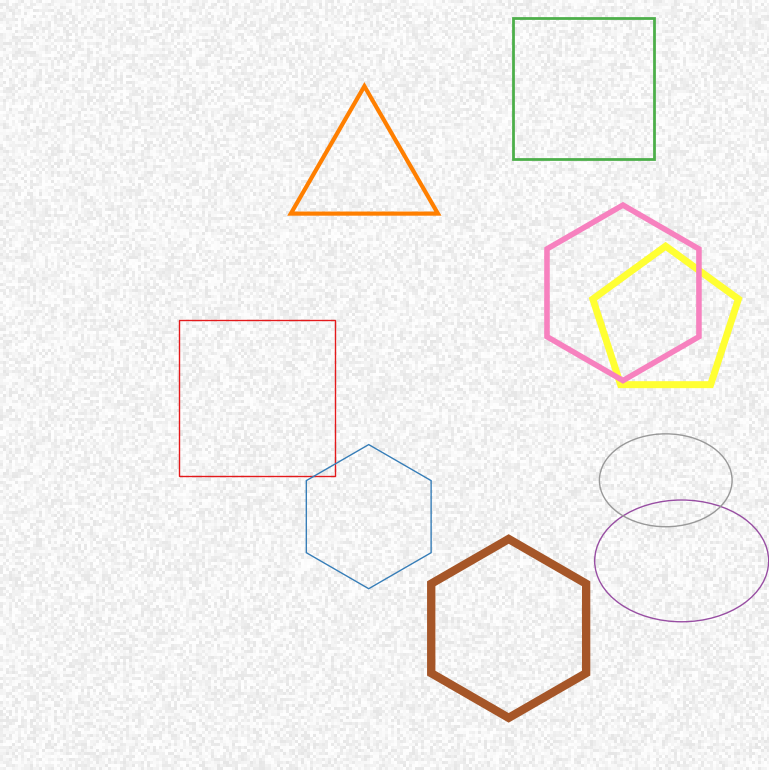[{"shape": "square", "thickness": 0.5, "radius": 0.51, "center": [0.334, 0.484]}, {"shape": "hexagon", "thickness": 0.5, "radius": 0.47, "center": [0.479, 0.329]}, {"shape": "square", "thickness": 1, "radius": 0.46, "center": [0.758, 0.885]}, {"shape": "oval", "thickness": 0.5, "radius": 0.56, "center": [0.885, 0.272]}, {"shape": "triangle", "thickness": 1.5, "radius": 0.55, "center": [0.473, 0.778]}, {"shape": "pentagon", "thickness": 2.5, "radius": 0.5, "center": [0.864, 0.581]}, {"shape": "hexagon", "thickness": 3, "radius": 0.58, "center": [0.661, 0.184]}, {"shape": "hexagon", "thickness": 2, "radius": 0.57, "center": [0.809, 0.62]}, {"shape": "oval", "thickness": 0.5, "radius": 0.43, "center": [0.865, 0.376]}]